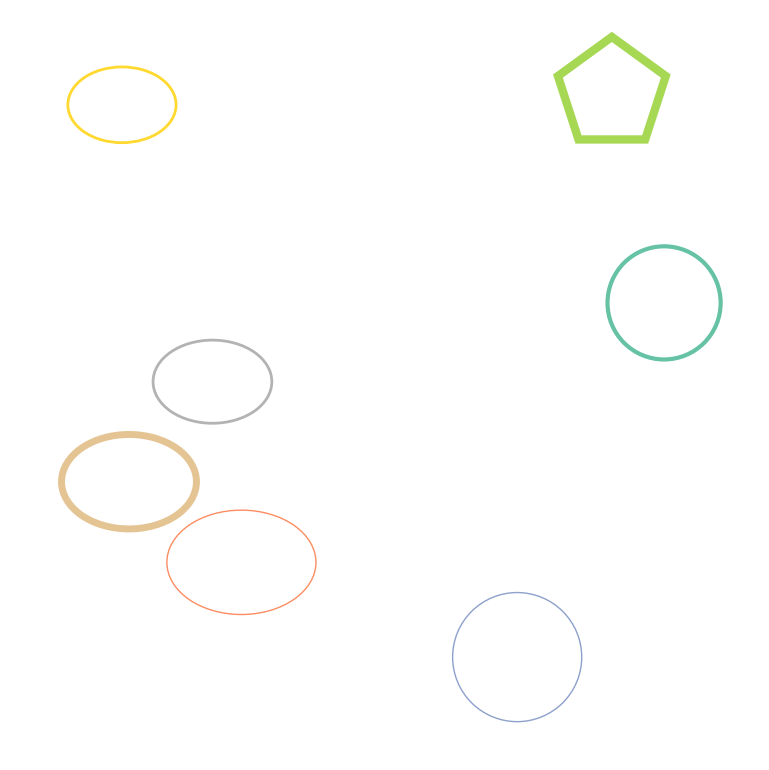[{"shape": "circle", "thickness": 1.5, "radius": 0.37, "center": [0.862, 0.607]}, {"shape": "oval", "thickness": 0.5, "radius": 0.48, "center": [0.314, 0.27]}, {"shape": "circle", "thickness": 0.5, "radius": 0.42, "center": [0.672, 0.147]}, {"shape": "pentagon", "thickness": 3, "radius": 0.37, "center": [0.795, 0.878]}, {"shape": "oval", "thickness": 1, "radius": 0.35, "center": [0.158, 0.864]}, {"shape": "oval", "thickness": 2.5, "radius": 0.44, "center": [0.168, 0.374]}, {"shape": "oval", "thickness": 1, "radius": 0.39, "center": [0.276, 0.504]}]